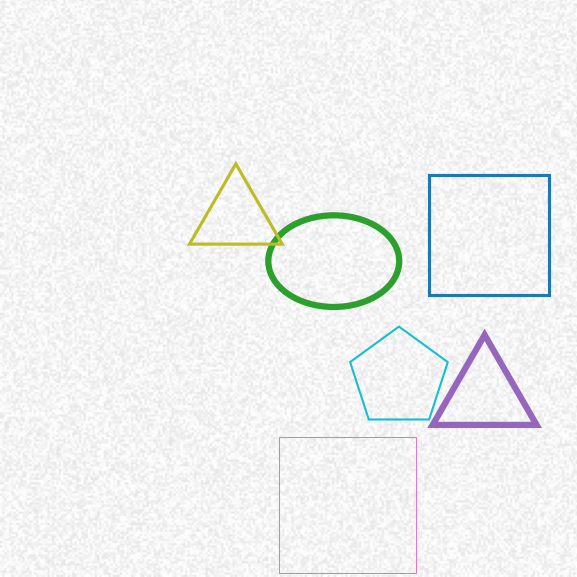[{"shape": "square", "thickness": 1.5, "radius": 0.52, "center": [0.847, 0.592]}, {"shape": "oval", "thickness": 3, "radius": 0.57, "center": [0.578, 0.547]}, {"shape": "triangle", "thickness": 3, "radius": 0.52, "center": [0.839, 0.315]}, {"shape": "square", "thickness": 0.5, "radius": 0.59, "center": [0.601, 0.125]}, {"shape": "triangle", "thickness": 1.5, "radius": 0.46, "center": [0.408, 0.623]}, {"shape": "pentagon", "thickness": 1, "radius": 0.44, "center": [0.691, 0.345]}]